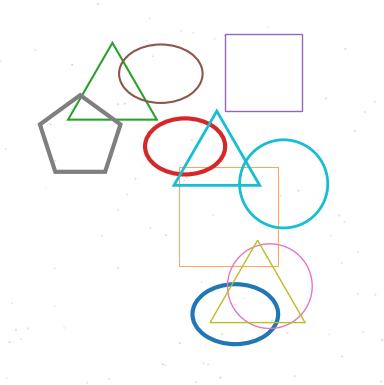[{"shape": "oval", "thickness": 3, "radius": 0.56, "center": [0.611, 0.184]}, {"shape": "square", "thickness": 0.5, "radius": 0.64, "center": [0.593, 0.437]}, {"shape": "triangle", "thickness": 1.5, "radius": 0.67, "center": [0.292, 0.756]}, {"shape": "oval", "thickness": 3, "radius": 0.52, "center": [0.481, 0.62]}, {"shape": "square", "thickness": 1, "radius": 0.5, "center": [0.684, 0.811]}, {"shape": "oval", "thickness": 1.5, "radius": 0.54, "center": [0.418, 0.809]}, {"shape": "circle", "thickness": 1, "radius": 0.55, "center": [0.701, 0.257]}, {"shape": "pentagon", "thickness": 3, "radius": 0.55, "center": [0.208, 0.643]}, {"shape": "triangle", "thickness": 1, "radius": 0.71, "center": [0.669, 0.233]}, {"shape": "triangle", "thickness": 2, "radius": 0.64, "center": [0.563, 0.583]}, {"shape": "circle", "thickness": 2, "radius": 0.57, "center": [0.737, 0.522]}]